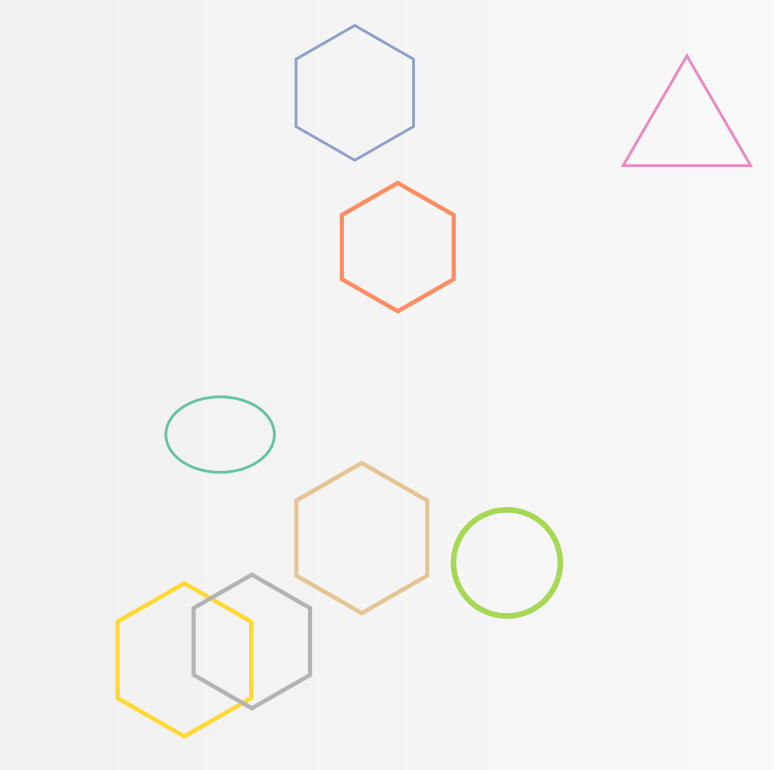[{"shape": "oval", "thickness": 1, "radius": 0.35, "center": [0.284, 0.436]}, {"shape": "hexagon", "thickness": 1.5, "radius": 0.42, "center": [0.513, 0.679]}, {"shape": "hexagon", "thickness": 1, "radius": 0.44, "center": [0.458, 0.879]}, {"shape": "triangle", "thickness": 1, "radius": 0.48, "center": [0.886, 0.832]}, {"shape": "circle", "thickness": 2, "radius": 0.34, "center": [0.654, 0.269]}, {"shape": "hexagon", "thickness": 1.5, "radius": 0.5, "center": [0.238, 0.143]}, {"shape": "hexagon", "thickness": 1.5, "radius": 0.49, "center": [0.467, 0.301]}, {"shape": "hexagon", "thickness": 1.5, "radius": 0.43, "center": [0.325, 0.167]}]